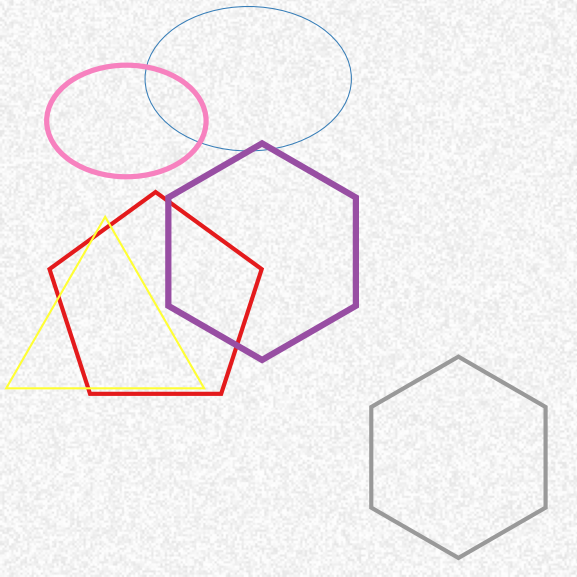[{"shape": "pentagon", "thickness": 2, "radius": 0.97, "center": [0.269, 0.473]}, {"shape": "oval", "thickness": 0.5, "radius": 0.89, "center": [0.43, 0.863]}, {"shape": "hexagon", "thickness": 3, "radius": 0.94, "center": [0.454, 0.563]}, {"shape": "triangle", "thickness": 1, "radius": 0.99, "center": [0.182, 0.426]}, {"shape": "oval", "thickness": 2.5, "radius": 0.69, "center": [0.219, 0.79]}, {"shape": "hexagon", "thickness": 2, "radius": 0.87, "center": [0.794, 0.207]}]